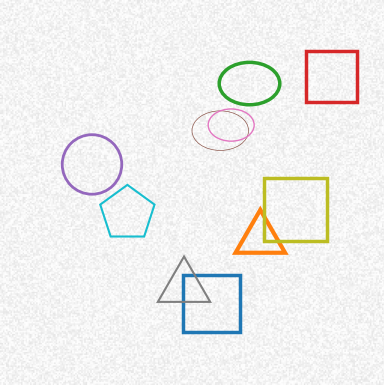[{"shape": "square", "thickness": 2.5, "radius": 0.37, "center": [0.549, 0.212]}, {"shape": "triangle", "thickness": 3, "radius": 0.37, "center": [0.676, 0.381]}, {"shape": "oval", "thickness": 2.5, "radius": 0.39, "center": [0.648, 0.783]}, {"shape": "square", "thickness": 2.5, "radius": 0.33, "center": [0.861, 0.801]}, {"shape": "circle", "thickness": 2, "radius": 0.39, "center": [0.239, 0.573]}, {"shape": "oval", "thickness": 0.5, "radius": 0.37, "center": [0.572, 0.661]}, {"shape": "oval", "thickness": 1, "radius": 0.3, "center": [0.6, 0.675]}, {"shape": "triangle", "thickness": 1.5, "radius": 0.39, "center": [0.478, 0.255]}, {"shape": "square", "thickness": 2.5, "radius": 0.41, "center": [0.767, 0.457]}, {"shape": "pentagon", "thickness": 1.5, "radius": 0.37, "center": [0.331, 0.446]}]